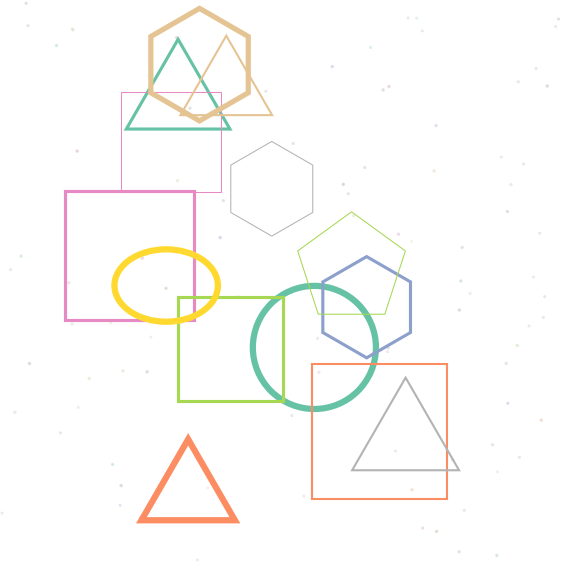[{"shape": "circle", "thickness": 3, "radius": 0.53, "center": [0.544, 0.398]}, {"shape": "triangle", "thickness": 1.5, "radius": 0.52, "center": [0.308, 0.827]}, {"shape": "triangle", "thickness": 3, "radius": 0.47, "center": [0.326, 0.145]}, {"shape": "square", "thickness": 1, "radius": 0.59, "center": [0.657, 0.252]}, {"shape": "hexagon", "thickness": 1.5, "radius": 0.44, "center": [0.635, 0.467]}, {"shape": "square", "thickness": 1.5, "radius": 0.56, "center": [0.225, 0.557]}, {"shape": "square", "thickness": 0.5, "radius": 0.43, "center": [0.296, 0.754]}, {"shape": "square", "thickness": 1.5, "radius": 0.45, "center": [0.399, 0.394]}, {"shape": "pentagon", "thickness": 0.5, "radius": 0.49, "center": [0.609, 0.534]}, {"shape": "oval", "thickness": 3, "radius": 0.45, "center": [0.288, 0.505]}, {"shape": "triangle", "thickness": 1, "radius": 0.46, "center": [0.392, 0.846]}, {"shape": "hexagon", "thickness": 2.5, "radius": 0.49, "center": [0.346, 0.887]}, {"shape": "hexagon", "thickness": 0.5, "radius": 0.41, "center": [0.471, 0.672]}, {"shape": "triangle", "thickness": 1, "radius": 0.53, "center": [0.702, 0.238]}]